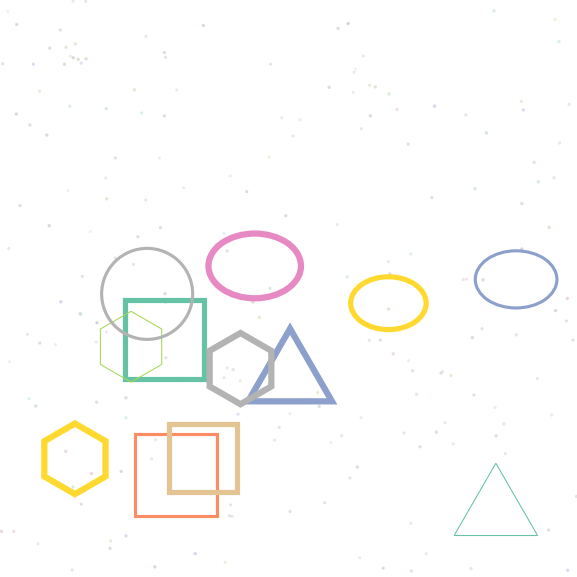[{"shape": "square", "thickness": 2.5, "radius": 0.34, "center": [0.285, 0.411]}, {"shape": "triangle", "thickness": 0.5, "radius": 0.42, "center": [0.859, 0.114]}, {"shape": "square", "thickness": 1.5, "radius": 0.36, "center": [0.305, 0.177]}, {"shape": "oval", "thickness": 1.5, "radius": 0.35, "center": [0.894, 0.515]}, {"shape": "triangle", "thickness": 3, "radius": 0.42, "center": [0.502, 0.346]}, {"shape": "oval", "thickness": 3, "radius": 0.4, "center": [0.441, 0.539]}, {"shape": "hexagon", "thickness": 0.5, "radius": 0.31, "center": [0.227, 0.399]}, {"shape": "hexagon", "thickness": 3, "radius": 0.31, "center": [0.13, 0.205]}, {"shape": "oval", "thickness": 2.5, "radius": 0.33, "center": [0.673, 0.474]}, {"shape": "square", "thickness": 2.5, "radius": 0.3, "center": [0.352, 0.206]}, {"shape": "hexagon", "thickness": 3, "radius": 0.31, "center": [0.416, 0.361]}, {"shape": "circle", "thickness": 1.5, "radius": 0.39, "center": [0.255, 0.49]}]